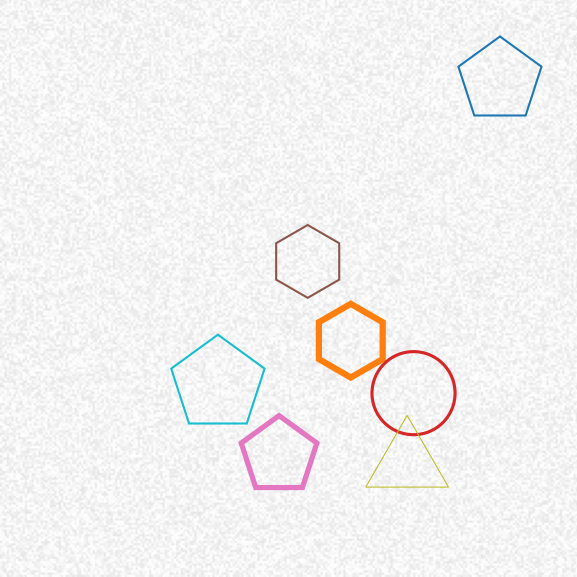[{"shape": "pentagon", "thickness": 1, "radius": 0.38, "center": [0.866, 0.86]}, {"shape": "hexagon", "thickness": 3, "radius": 0.32, "center": [0.607, 0.409]}, {"shape": "circle", "thickness": 1.5, "radius": 0.36, "center": [0.716, 0.318]}, {"shape": "hexagon", "thickness": 1, "radius": 0.32, "center": [0.533, 0.546]}, {"shape": "pentagon", "thickness": 2.5, "radius": 0.34, "center": [0.483, 0.211]}, {"shape": "triangle", "thickness": 0.5, "radius": 0.41, "center": [0.705, 0.197]}, {"shape": "pentagon", "thickness": 1, "radius": 0.43, "center": [0.377, 0.335]}]